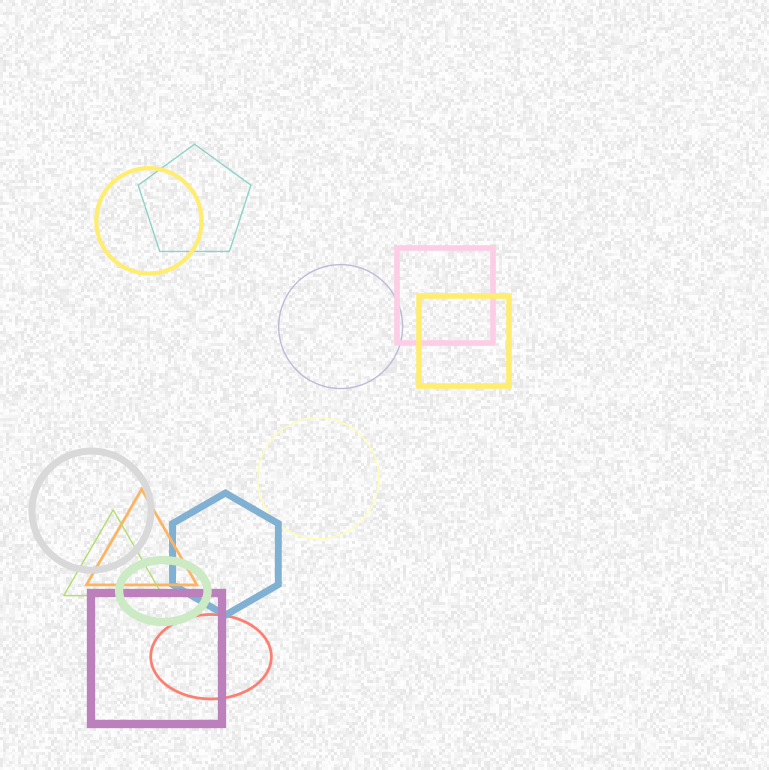[{"shape": "pentagon", "thickness": 0.5, "radius": 0.38, "center": [0.253, 0.736]}, {"shape": "circle", "thickness": 0.5, "radius": 0.39, "center": [0.413, 0.379]}, {"shape": "circle", "thickness": 0.5, "radius": 0.4, "center": [0.442, 0.576]}, {"shape": "oval", "thickness": 1, "radius": 0.39, "center": [0.274, 0.147]}, {"shape": "hexagon", "thickness": 2.5, "radius": 0.4, "center": [0.293, 0.28]}, {"shape": "triangle", "thickness": 1, "radius": 0.41, "center": [0.184, 0.282]}, {"shape": "triangle", "thickness": 0.5, "radius": 0.37, "center": [0.147, 0.264]}, {"shape": "square", "thickness": 2, "radius": 0.31, "center": [0.578, 0.616]}, {"shape": "circle", "thickness": 2.5, "radius": 0.39, "center": [0.119, 0.337]}, {"shape": "square", "thickness": 3, "radius": 0.43, "center": [0.203, 0.145]}, {"shape": "oval", "thickness": 3, "radius": 0.29, "center": [0.212, 0.232]}, {"shape": "circle", "thickness": 1.5, "radius": 0.34, "center": [0.193, 0.713]}, {"shape": "square", "thickness": 2, "radius": 0.29, "center": [0.602, 0.557]}]